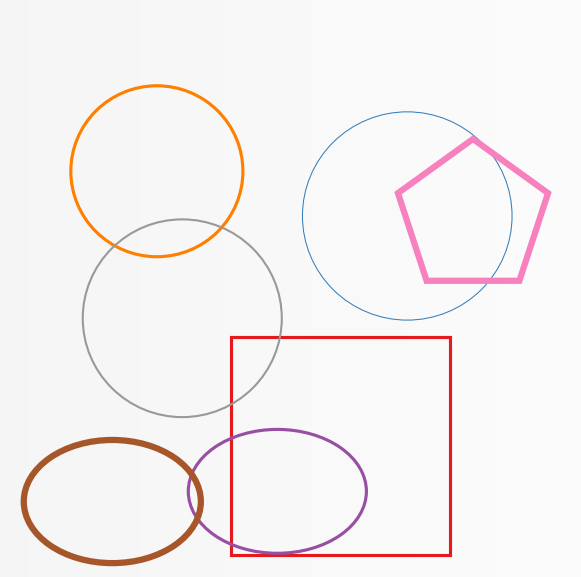[{"shape": "square", "thickness": 1.5, "radius": 0.94, "center": [0.586, 0.227]}, {"shape": "circle", "thickness": 0.5, "radius": 0.9, "center": [0.701, 0.625]}, {"shape": "oval", "thickness": 1.5, "radius": 0.77, "center": [0.477, 0.148]}, {"shape": "circle", "thickness": 1.5, "radius": 0.74, "center": [0.27, 0.703]}, {"shape": "oval", "thickness": 3, "radius": 0.76, "center": [0.193, 0.131]}, {"shape": "pentagon", "thickness": 3, "radius": 0.68, "center": [0.814, 0.623]}, {"shape": "circle", "thickness": 1, "radius": 0.86, "center": [0.314, 0.448]}]